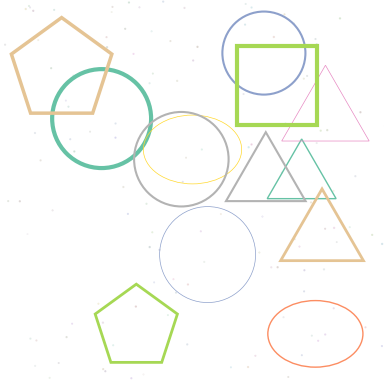[{"shape": "triangle", "thickness": 1, "radius": 0.52, "center": [0.784, 0.536]}, {"shape": "circle", "thickness": 3, "radius": 0.64, "center": [0.264, 0.692]}, {"shape": "oval", "thickness": 1, "radius": 0.62, "center": [0.819, 0.133]}, {"shape": "circle", "thickness": 0.5, "radius": 0.62, "center": [0.539, 0.339]}, {"shape": "circle", "thickness": 1.5, "radius": 0.54, "center": [0.685, 0.862]}, {"shape": "triangle", "thickness": 0.5, "radius": 0.66, "center": [0.845, 0.699]}, {"shape": "square", "thickness": 3, "radius": 0.52, "center": [0.719, 0.778]}, {"shape": "pentagon", "thickness": 2, "radius": 0.56, "center": [0.354, 0.15]}, {"shape": "oval", "thickness": 0.5, "radius": 0.64, "center": [0.5, 0.612]}, {"shape": "pentagon", "thickness": 2.5, "radius": 0.69, "center": [0.16, 0.817]}, {"shape": "triangle", "thickness": 2, "radius": 0.62, "center": [0.836, 0.385]}, {"shape": "triangle", "thickness": 1.5, "radius": 0.6, "center": [0.69, 0.537]}, {"shape": "circle", "thickness": 1.5, "radius": 0.61, "center": [0.471, 0.586]}]